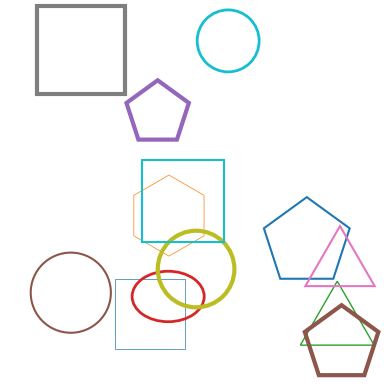[{"shape": "square", "thickness": 0.5, "radius": 0.45, "center": [0.39, 0.184]}, {"shape": "pentagon", "thickness": 1.5, "radius": 0.59, "center": [0.797, 0.371]}, {"shape": "hexagon", "thickness": 0.5, "radius": 0.53, "center": [0.439, 0.44]}, {"shape": "triangle", "thickness": 1, "radius": 0.55, "center": [0.876, 0.159]}, {"shape": "oval", "thickness": 2, "radius": 0.47, "center": [0.437, 0.23]}, {"shape": "pentagon", "thickness": 3, "radius": 0.43, "center": [0.41, 0.706]}, {"shape": "circle", "thickness": 1.5, "radius": 0.52, "center": [0.184, 0.24]}, {"shape": "pentagon", "thickness": 3, "radius": 0.5, "center": [0.887, 0.107]}, {"shape": "triangle", "thickness": 1.5, "radius": 0.52, "center": [0.883, 0.309]}, {"shape": "square", "thickness": 3, "radius": 0.57, "center": [0.21, 0.869]}, {"shape": "circle", "thickness": 3, "radius": 0.5, "center": [0.509, 0.301]}, {"shape": "circle", "thickness": 2, "radius": 0.4, "center": [0.593, 0.894]}, {"shape": "square", "thickness": 1.5, "radius": 0.53, "center": [0.475, 0.478]}]